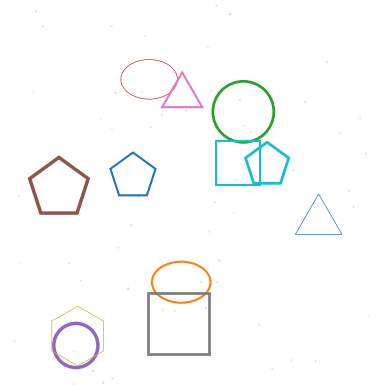[{"shape": "triangle", "thickness": 0.5, "radius": 0.35, "center": [0.828, 0.426]}, {"shape": "pentagon", "thickness": 1.5, "radius": 0.31, "center": [0.345, 0.542]}, {"shape": "oval", "thickness": 1.5, "radius": 0.38, "center": [0.471, 0.267]}, {"shape": "circle", "thickness": 2, "radius": 0.4, "center": [0.632, 0.71]}, {"shape": "oval", "thickness": 0.5, "radius": 0.37, "center": [0.387, 0.794]}, {"shape": "circle", "thickness": 2.5, "radius": 0.29, "center": [0.197, 0.103]}, {"shape": "pentagon", "thickness": 2.5, "radius": 0.4, "center": [0.153, 0.511]}, {"shape": "triangle", "thickness": 1.5, "radius": 0.3, "center": [0.473, 0.752]}, {"shape": "square", "thickness": 2, "radius": 0.39, "center": [0.464, 0.16]}, {"shape": "hexagon", "thickness": 0.5, "radius": 0.39, "center": [0.202, 0.127]}, {"shape": "pentagon", "thickness": 2, "radius": 0.29, "center": [0.694, 0.572]}, {"shape": "square", "thickness": 1.5, "radius": 0.29, "center": [0.618, 0.577]}]